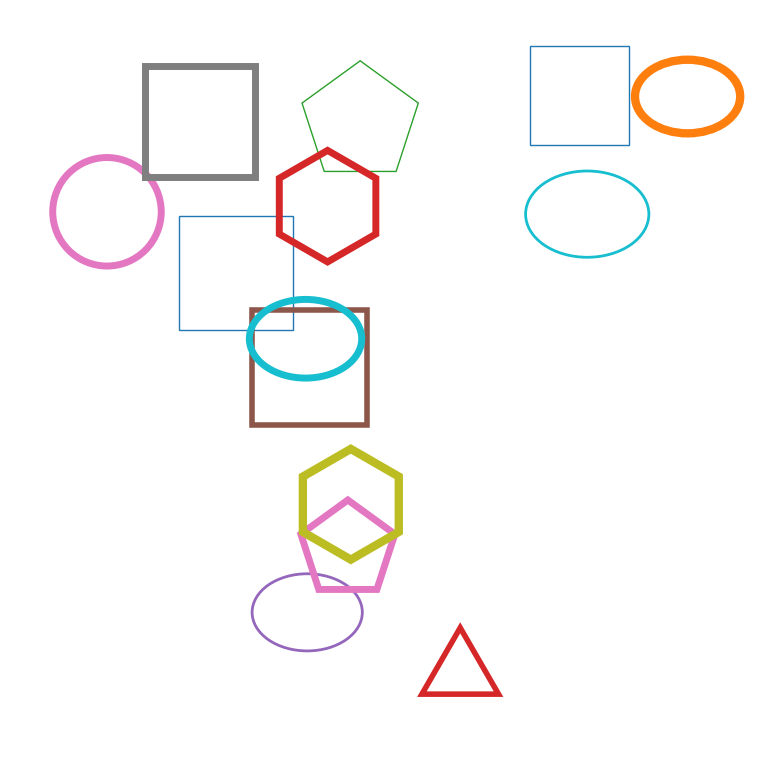[{"shape": "square", "thickness": 0.5, "radius": 0.37, "center": [0.306, 0.646]}, {"shape": "square", "thickness": 0.5, "radius": 0.32, "center": [0.753, 0.876]}, {"shape": "oval", "thickness": 3, "radius": 0.34, "center": [0.893, 0.875]}, {"shape": "pentagon", "thickness": 0.5, "radius": 0.4, "center": [0.468, 0.842]}, {"shape": "hexagon", "thickness": 2.5, "radius": 0.36, "center": [0.425, 0.732]}, {"shape": "triangle", "thickness": 2, "radius": 0.29, "center": [0.598, 0.127]}, {"shape": "oval", "thickness": 1, "radius": 0.36, "center": [0.399, 0.205]}, {"shape": "square", "thickness": 2, "radius": 0.37, "center": [0.403, 0.523]}, {"shape": "circle", "thickness": 2.5, "radius": 0.35, "center": [0.139, 0.725]}, {"shape": "pentagon", "thickness": 2.5, "radius": 0.32, "center": [0.452, 0.286]}, {"shape": "square", "thickness": 2.5, "radius": 0.36, "center": [0.26, 0.843]}, {"shape": "hexagon", "thickness": 3, "radius": 0.36, "center": [0.456, 0.345]}, {"shape": "oval", "thickness": 1, "radius": 0.4, "center": [0.763, 0.722]}, {"shape": "oval", "thickness": 2.5, "radius": 0.36, "center": [0.397, 0.56]}]